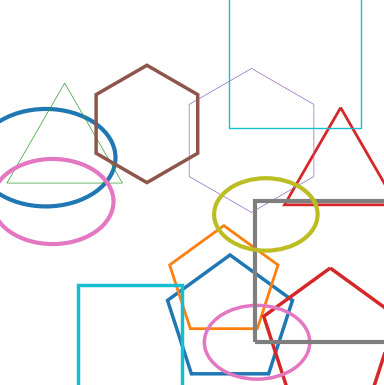[{"shape": "oval", "thickness": 3, "radius": 0.9, "center": [0.119, 0.59]}, {"shape": "pentagon", "thickness": 2.5, "radius": 0.85, "center": [0.597, 0.167]}, {"shape": "pentagon", "thickness": 2, "radius": 0.74, "center": [0.581, 0.266]}, {"shape": "triangle", "thickness": 0.5, "radius": 0.87, "center": [0.168, 0.611]}, {"shape": "pentagon", "thickness": 2.5, "radius": 0.91, "center": [0.858, 0.122]}, {"shape": "triangle", "thickness": 2, "radius": 0.84, "center": [0.885, 0.552]}, {"shape": "hexagon", "thickness": 0.5, "radius": 0.93, "center": [0.653, 0.635]}, {"shape": "hexagon", "thickness": 2.5, "radius": 0.76, "center": [0.382, 0.678]}, {"shape": "oval", "thickness": 2.5, "radius": 0.68, "center": [0.668, 0.111]}, {"shape": "oval", "thickness": 3, "radius": 0.79, "center": [0.137, 0.477]}, {"shape": "square", "thickness": 3, "radius": 0.91, "center": [0.844, 0.295]}, {"shape": "oval", "thickness": 3, "radius": 0.67, "center": [0.691, 0.443]}, {"shape": "square", "thickness": 1, "radius": 0.85, "center": [0.767, 0.838]}, {"shape": "square", "thickness": 2.5, "radius": 0.67, "center": [0.338, 0.124]}]